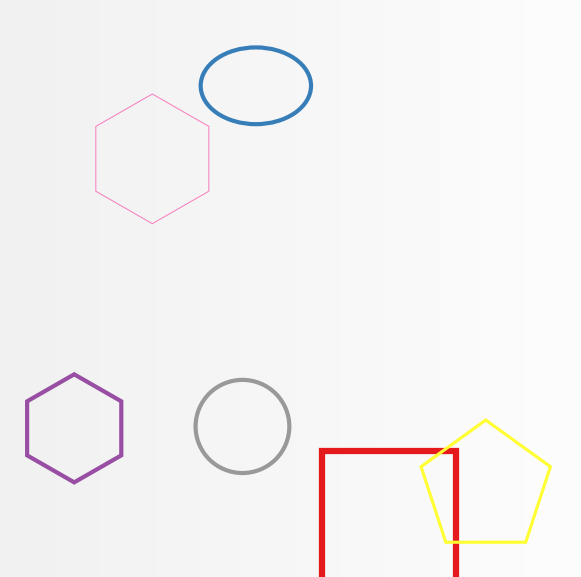[{"shape": "square", "thickness": 3, "radius": 0.58, "center": [0.67, 0.104]}, {"shape": "oval", "thickness": 2, "radius": 0.47, "center": [0.44, 0.851]}, {"shape": "hexagon", "thickness": 2, "radius": 0.47, "center": [0.128, 0.257]}, {"shape": "pentagon", "thickness": 1.5, "radius": 0.58, "center": [0.836, 0.155]}, {"shape": "hexagon", "thickness": 0.5, "radius": 0.56, "center": [0.262, 0.724]}, {"shape": "circle", "thickness": 2, "radius": 0.4, "center": [0.417, 0.261]}]